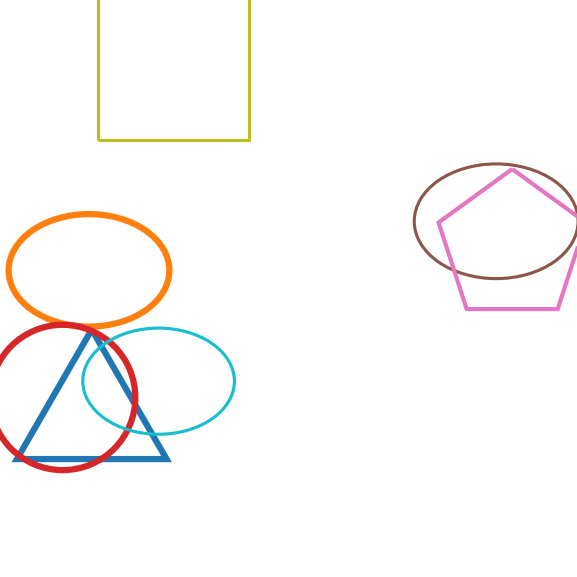[{"shape": "triangle", "thickness": 3, "radius": 0.75, "center": [0.159, 0.279]}, {"shape": "oval", "thickness": 3, "radius": 0.7, "center": [0.154, 0.531]}, {"shape": "circle", "thickness": 3, "radius": 0.63, "center": [0.108, 0.311]}, {"shape": "oval", "thickness": 1.5, "radius": 0.71, "center": [0.859, 0.616]}, {"shape": "pentagon", "thickness": 2, "radius": 0.67, "center": [0.887, 0.572]}, {"shape": "square", "thickness": 1.5, "radius": 0.65, "center": [0.3, 0.887]}, {"shape": "oval", "thickness": 1.5, "radius": 0.66, "center": [0.275, 0.339]}]